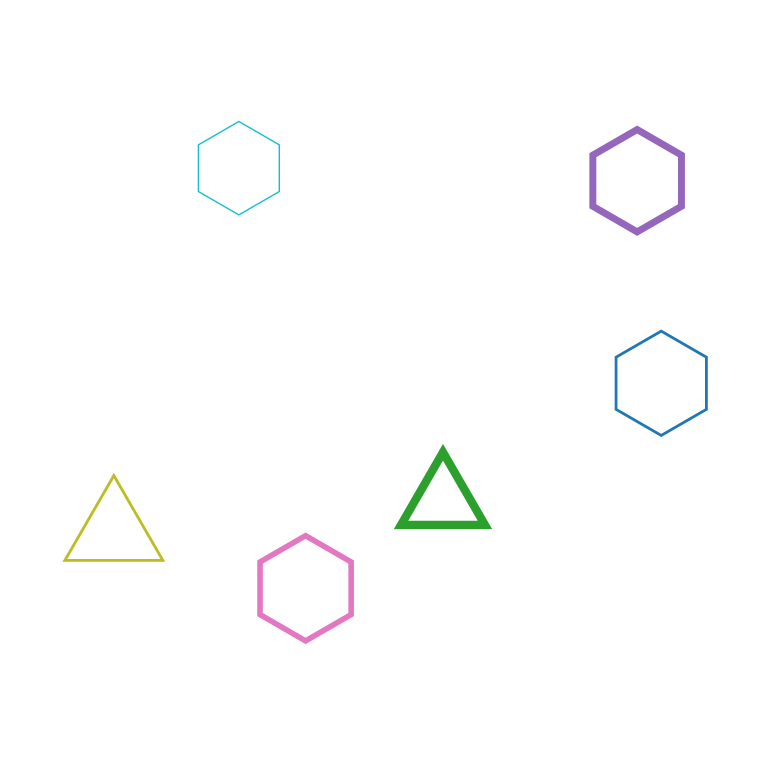[{"shape": "hexagon", "thickness": 1, "radius": 0.34, "center": [0.859, 0.502]}, {"shape": "triangle", "thickness": 3, "radius": 0.31, "center": [0.575, 0.35]}, {"shape": "hexagon", "thickness": 2.5, "radius": 0.33, "center": [0.827, 0.765]}, {"shape": "hexagon", "thickness": 2, "radius": 0.34, "center": [0.397, 0.236]}, {"shape": "triangle", "thickness": 1, "radius": 0.37, "center": [0.148, 0.309]}, {"shape": "hexagon", "thickness": 0.5, "radius": 0.3, "center": [0.31, 0.782]}]